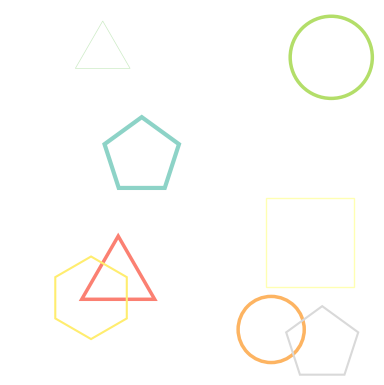[{"shape": "pentagon", "thickness": 3, "radius": 0.51, "center": [0.368, 0.594]}, {"shape": "square", "thickness": 1, "radius": 0.57, "center": [0.806, 0.371]}, {"shape": "triangle", "thickness": 2.5, "radius": 0.55, "center": [0.307, 0.277]}, {"shape": "circle", "thickness": 2.5, "radius": 0.43, "center": [0.704, 0.144]}, {"shape": "circle", "thickness": 2.5, "radius": 0.53, "center": [0.86, 0.851]}, {"shape": "pentagon", "thickness": 1.5, "radius": 0.49, "center": [0.837, 0.106]}, {"shape": "triangle", "thickness": 0.5, "radius": 0.41, "center": [0.267, 0.863]}, {"shape": "hexagon", "thickness": 1.5, "radius": 0.54, "center": [0.236, 0.227]}]